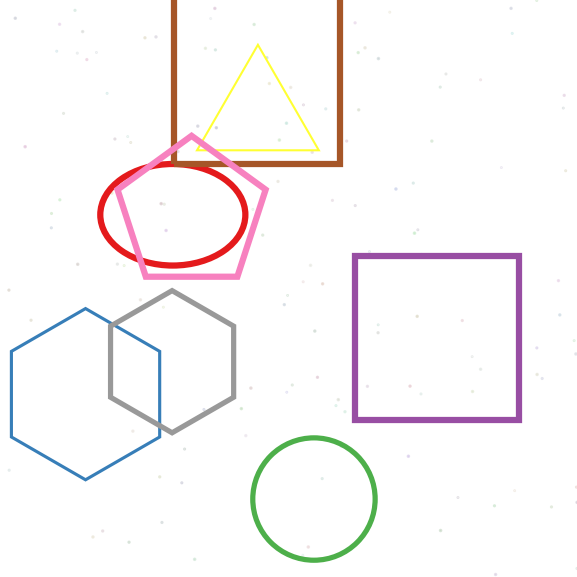[{"shape": "oval", "thickness": 3, "radius": 0.63, "center": [0.299, 0.627]}, {"shape": "hexagon", "thickness": 1.5, "radius": 0.74, "center": [0.148, 0.317]}, {"shape": "circle", "thickness": 2.5, "radius": 0.53, "center": [0.544, 0.135]}, {"shape": "square", "thickness": 3, "radius": 0.71, "center": [0.757, 0.414]}, {"shape": "triangle", "thickness": 1, "radius": 0.61, "center": [0.447, 0.8]}, {"shape": "square", "thickness": 3, "radius": 0.72, "center": [0.445, 0.858]}, {"shape": "pentagon", "thickness": 3, "radius": 0.67, "center": [0.332, 0.629]}, {"shape": "hexagon", "thickness": 2.5, "radius": 0.62, "center": [0.298, 0.373]}]